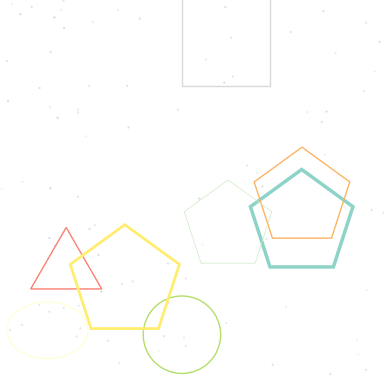[{"shape": "pentagon", "thickness": 2.5, "radius": 0.7, "center": [0.784, 0.42]}, {"shape": "oval", "thickness": 0.5, "radius": 0.53, "center": [0.123, 0.142]}, {"shape": "triangle", "thickness": 1, "radius": 0.53, "center": [0.172, 0.303]}, {"shape": "pentagon", "thickness": 1, "radius": 0.65, "center": [0.784, 0.487]}, {"shape": "circle", "thickness": 1, "radius": 0.5, "center": [0.473, 0.131]}, {"shape": "square", "thickness": 1, "radius": 0.57, "center": [0.588, 0.891]}, {"shape": "pentagon", "thickness": 0.5, "radius": 0.6, "center": [0.592, 0.413]}, {"shape": "pentagon", "thickness": 2, "radius": 0.75, "center": [0.324, 0.267]}]